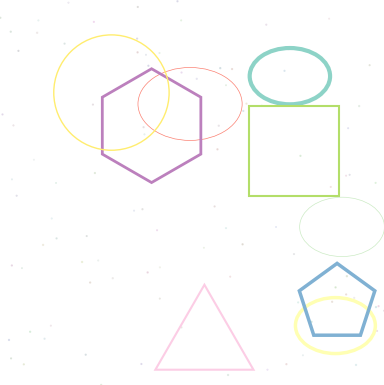[{"shape": "oval", "thickness": 3, "radius": 0.52, "center": [0.753, 0.802]}, {"shape": "oval", "thickness": 2.5, "radius": 0.52, "center": [0.871, 0.154]}, {"shape": "oval", "thickness": 0.5, "radius": 0.68, "center": [0.494, 0.73]}, {"shape": "pentagon", "thickness": 2.5, "radius": 0.52, "center": [0.876, 0.213]}, {"shape": "square", "thickness": 1.5, "radius": 0.58, "center": [0.763, 0.609]}, {"shape": "triangle", "thickness": 1.5, "radius": 0.74, "center": [0.531, 0.113]}, {"shape": "hexagon", "thickness": 2, "radius": 0.74, "center": [0.394, 0.674]}, {"shape": "oval", "thickness": 0.5, "radius": 0.55, "center": [0.888, 0.411]}, {"shape": "circle", "thickness": 1, "radius": 0.75, "center": [0.289, 0.76]}]